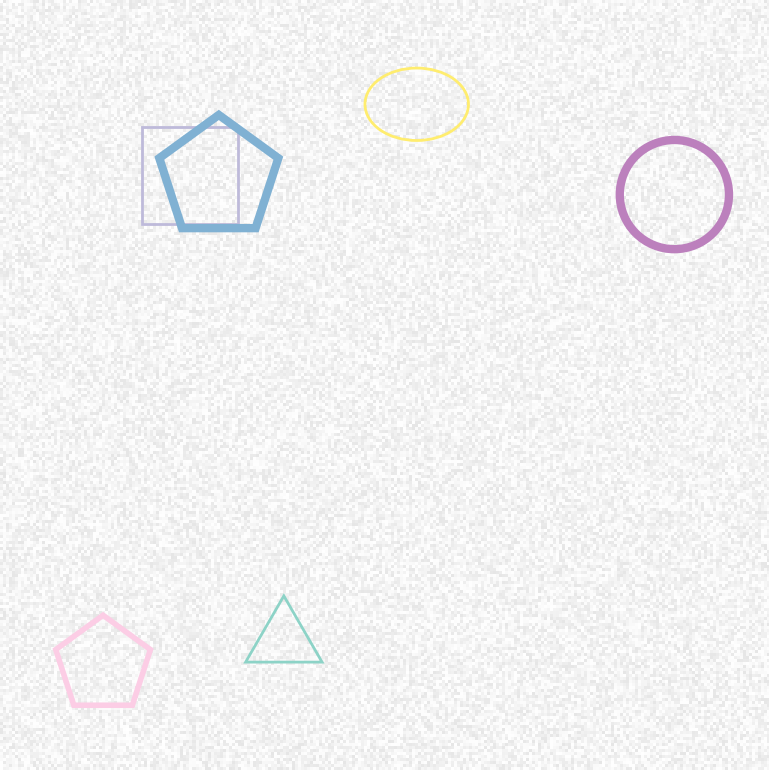[{"shape": "triangle", "thickness": 1, "radius": 0.29, "center": [0.369, 0.169]}, {"shape": "square", "thickness": 1, "radius": 0.31, "center": [0.246, 0.772]}, {"shape": "pentagon", "thickness": 3, "radius": 0.41, "center": [0.284, 0.769]}, {"shape": "pentagon", "thickness": 2, "radius": 0.32, "center": [0.134, 0.136]}, {"shape": "circle", "thickness": 3, "radius": 0.35, "center": [0.876, 0.747]}, {"shape": "oval", "thickness": 1, "radius": 0.34, "center": [0.541, 0.865]}]